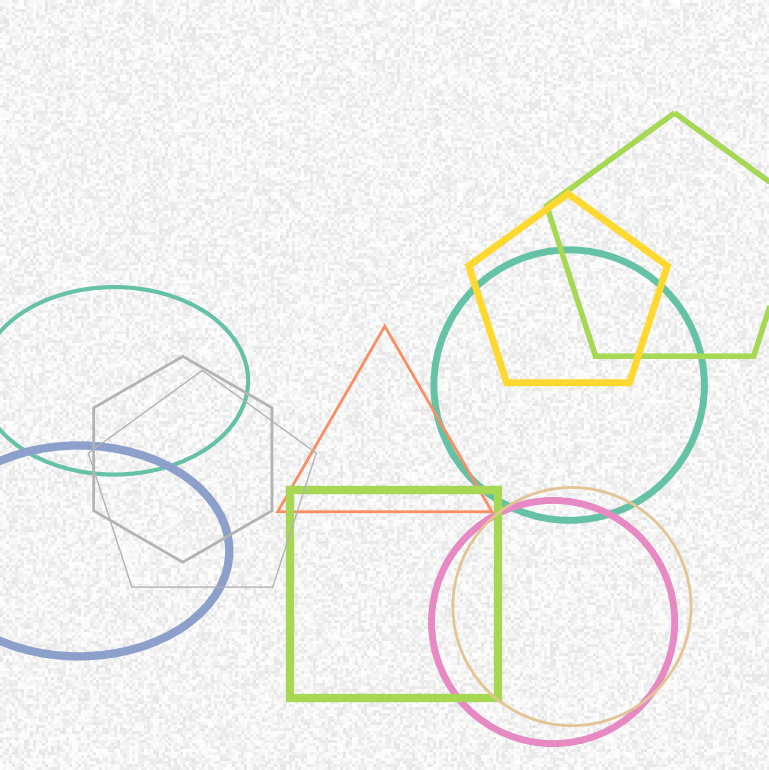[{"shape": "circle", "thickness": 2.5, "radius": 0.88, "center": [0.739, 0.5]}, {"shape": "oval", "thickness": 1.5, "radius": 0.87, "center": [0.148, 0.505]}, {"shape": "triangle", "thickness": 1, "radius": 0.8, "center": [0.5, 0.416]}, {"shape": "oval", "thickness": 3, "radius": 0.98, "center": [0.102, 0.285]}, {"shape": "circle", "thickness": 2.5, "radius": 0.79, "center": [0.718, 0.192]}, {"shape": "pentagon", "thickness": 2, "radius": 0.87, "center": [0.876, 0.679]}, {"shape": "square", "thickness": 3, "radius": 0.68, "center": [0.511, 0.229]}, {"shape": "pentagon", "thickness": 2.5, "radius": 0.68, "center": [0.738, 0.613]}, {"shape": "circle", "thickness": 1, "radius": 0.77, "center": [0.743, 0.212]}, {"shape": "hexagon", "thickness": 1, "radius": 0.67, "center": [0.237, 0.404]}, {"shape": "pentagon", "thickness": 0.5, "radius": 0.78, "center": [0.263, 0.363]}]